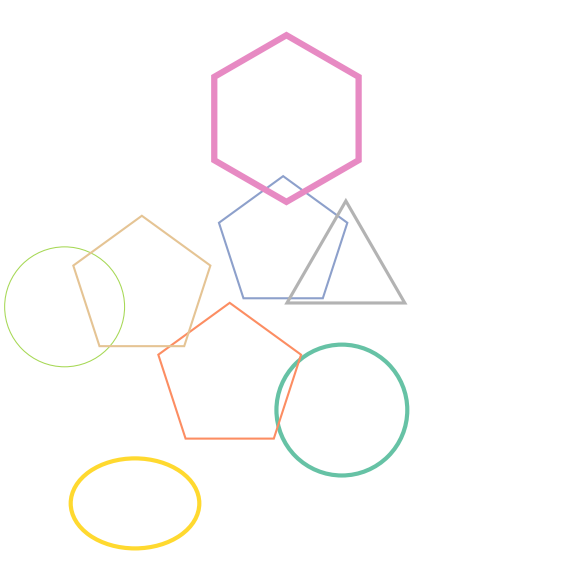[{"shape": "circle", "thickness": 2, "radius": 0.57, "center": [0.592, 0.289]}, {"shape": "pentagon", "thickness": 1, "radius": 0.65, "center": [0.398, 0.345]}, {"shape": "pentagon", "thickness": 1, "radius": 0.58, "center": [0.49, 0.577]}, {"shape": "hexagon", "thickness": 3, "radius": 0.72, "center": [0.496, 0.794]}, {"shape": "circle", "thickness": 0.5, "radius": 0.52, "center": [0.112, 0.468]}, {"shape": "oval", "thickness": 2, "radius": 0.56, "center": [0.234, 0.127]}, {"shape": "pentagon", "thickness": 1, "radius": 0.62, "center": [0.246, 0.501]}, {"shape": "triangle", "thickness": 1.5, "radius": 0.59, "center": [0.599, 0.533]}]